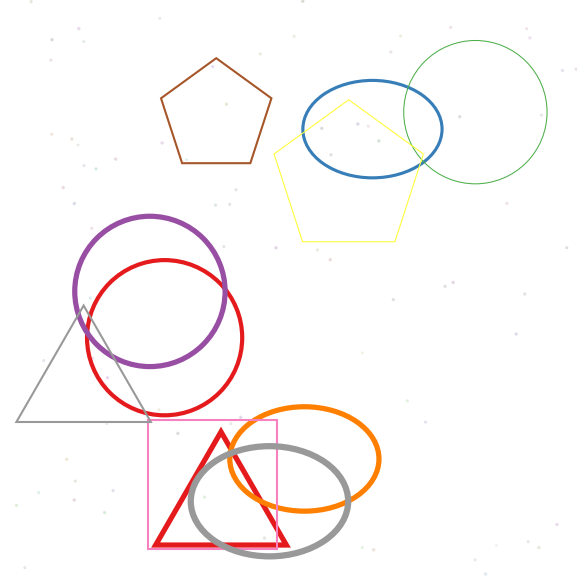[{"shape": "triangle", "thickness": 2.5, "radius": 0.65, "center": [0.383, 0.121]}, {"shape": "circle", "thickness": 2, "radius": 0.67, "center": [0.285, 0.414]}, {"shape": "oval", "thickness": 1.5, "radius": 0.6, "center": [0.645, 0.776]}, {"shape": "circle", "thickness": 0.5, "radius": 0.62, "center": [0.823, 0.805]}, {"shape": "circle", "thickness": 2.5, "radius": 0.65, "center": [0.26, 0.495]}, {"shape": "oval", "thickness": 2.5, "radius": 0.65, "center": [0.527, 0.204]}, {"shape": "pentagon", "thickness": 0.5, "radius": 0.68, "center": [0.604, 0.69]}, {"shape": "pentagon", "thickness": 1, "radius": 0.5, "center": [0.374, 0.798]}, {"shape": "square", "thickness": 1, "radius": 0.56, "center": [0.368, 0.161]}, {"shape": "oval", "thickness": 3, "radius": 0.68, "center": [0.467, 0.131]}, {"shape": "triangle", "thickness": 1, "radius": 0.67, "center": [0.145, 0.336]}]